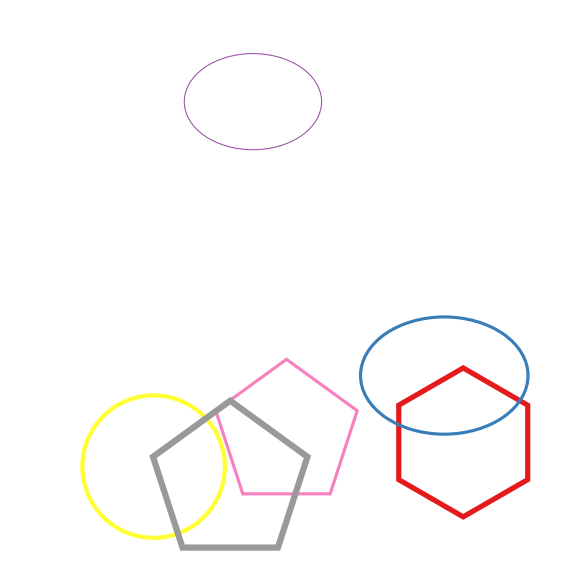[{"shape": "hexagon", "thickness": 2.5, "radius": 0.64, "center": [0.802, 0.233]}, {"shape": "oval", "thickness": 1.5, "radius": 0.73, "center": [0.769, 0.349]}, {"shape": "oval", "thickness": 0.5, "radius": 0.59, "center": [0.438, 0.823]}, {"shape": "circle", "thickness": 2, "radius": 0.62, "center": [0.266, 0.191]}, {"shape": "pentagon", "thickness": 1.5, "radius": 0.64, "center": [0.496, 0.248]}, {"shape": "pentagon", "thickness": 3, "radius": 0.7, "center": [0.399, 0.165]}]